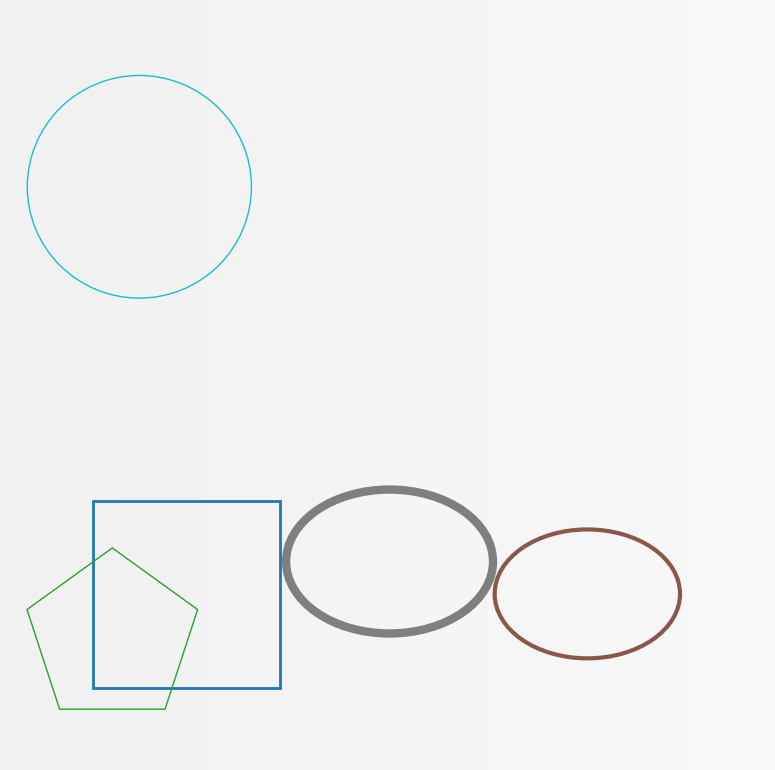[{"shape": "square", "thickness": 1, "radius": 0.61, "center": [0.241, 0.228]}, {"shape": "pentagon", "thickness": 0.5, "radius": 0.58, "center": [0.145, 0.173]}, {"shape": "oval", "thickness": 1.5, "radius": 0.6, "center": [0.758, 0.229]}, {"shape": "oval", "thickness": 3, "radius": 0.67, "center": [0.503, 0.271]}, {"shape": "circle", "thickness": 0.5, "radius": 0.72, "center": [0.18, 0.757]}]